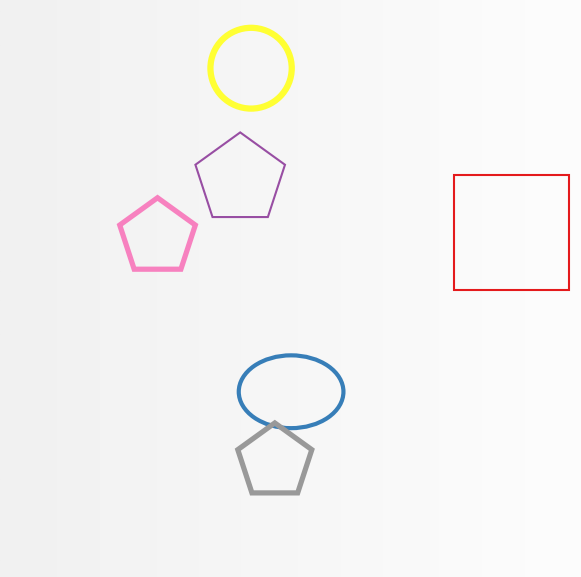[{"shape": "square", "thickness": 1, "radius": 0.5, "center": [0.88, 0.597]}, {"shape": "oval", "thickness": 2, "radius": 0.45, "center": [0.501, 0.321]}, {"shape": "pentagon", "thickness": 1, "radius": 0.41, "center": [0.413, 0.689]}, {"shape": "circle", "thickness": 3, "radius": 0.35, "center": [0.432, 0.881]}, {"shape": "pentagon", "thickness": 2.5, "radius": 0.34, "center": [0.271, 0.588]}, {"shape": "pentagon", "thickness": 2.5, "radius": 0.33, "center": [0.473, 0.2]}]